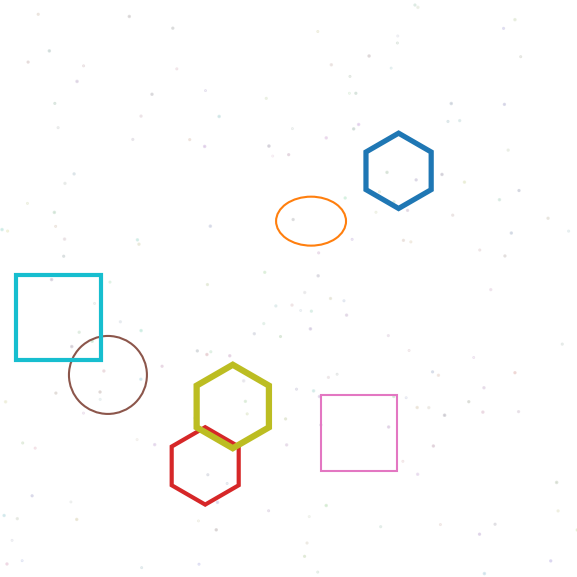[{"shape": "hexagon", "thickness": 2.5, "radius": 0.33, "center": [0.69, 0.703]}, {"shape": "oval", "thickness": 1, "radius": 0.3, "center": [0.539, 0.616]}, {"shape": "hexagon", "thickness": 2, "radius": 0.34, "center": [0.355, 0.192]}, {"shape": "circle", "thickness": 1, "radius": 0.34, "center": [0.187, 0.35]}, {"shape": "square", "thickness": 1, "radius": 0.33, "center": [0.622, 0.249]}, {"shape": "hexagon", "thickness": 3, "radius": 0.36, "center": [0.403, 0.295]}, {"shape": "square", "thickness": 2, "radius": 0.37, "center": [0.102, 0.449]}]